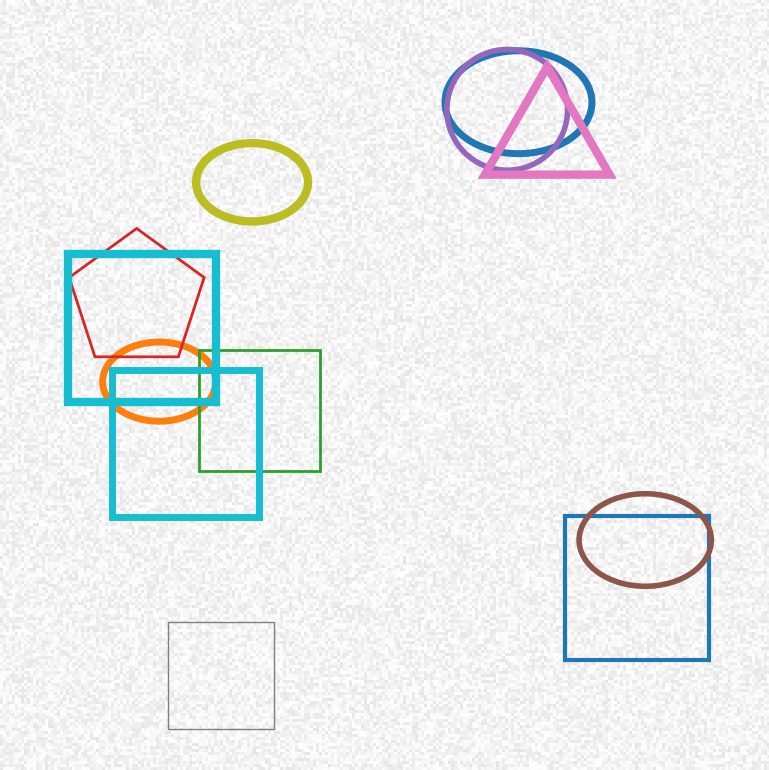[{"shape": "square", "thickness": 1.5, "radius": 0.47, "center": [0.827, 0.236]}, {"shape": "oval", "thickness": 2.5, "radius": 0.48, "center": [0.673, 0.867]}, {"shape": "oval", "thickness": 2.5, "radius": 0.37, "center": [0.207, 0.504]}, {"shape": "square", "thickness": 1, "radius": 0.39, "center": [0.337, 0.467]}, {"shape": "pentagon", "thickness": 1, "radius": 0.46, "center": [0.177, 0.611]}, {"shape": "circle", "thickness": 2, "radius": 0.39, "center": [0.659, 0.857]}, {"shape": "oval", "thickness": 2, "radius": 0.43, "center": [0.838, 0.299]}, {"shape": "triangle", "thickness": 3, "radius": 0.47, "center": [0.711, 0.82]}, {"shape": "square", "thickness": 0.5, "radius": 0.35, "center": [0.287, 0.123]}, {"shape": "oval", "thickness": 3, "radius": 0.36, "center": [0.327, 0.763]}, {"shape": "square", "thickness": 2.5, "radius": 0.48, "center": [0.24, 0.424]}, {"shape": "square", "thickness": 3, "radius": 0.48, "center": [0.184, 0.574]}]